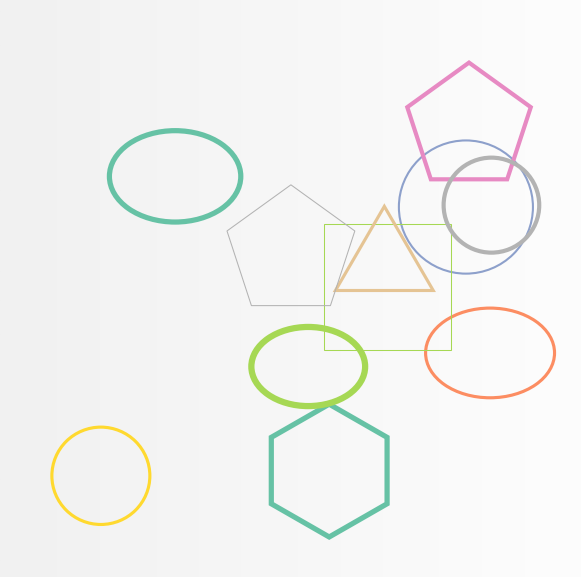[{"shape": "hexagon", "thickness": 2.5, "radius": 0.57, "center": [0.566, 0.184]}, {"shape": "oval", "thickness": 2.5, "radius": 0.57, "center": [0.301, 0.694]}, {"shape": "oval", "thickness": 1.5, "radius": 0.55, "center": [0.843, 0.388]}, {"shape": "circle", "thickness": 1, "radius": 0.58, "center": [0.802, 0.641]}, {"shape": "pentagon", "thickness": 2, "radius": 0.56, "center": [0.807, 0.779]}, {"shape": "square", "thickness": 0.5, "radius": 0.55, "center": [0.667, 0.502]}, {"shape": "oval", "thickness": 3, "radius": 0.49, "center": [0.53, 0.364]}, {"shape": "circle", "thickness": 1.5, "radius": 0.42, "center": [0.174, 0.175]}, {"shape": "triangle", "thickness": 1.5, "radius": 0.49, "center": [0.661, 0.545]}, {"shape": "pentagon", "thickness": 0.5, "radius": 0.58, "center": [0.5, 0.563]}, {"shape": "circle", "thickness": 2, "radius": 0.41, "center": [0.845, 0.644]}]